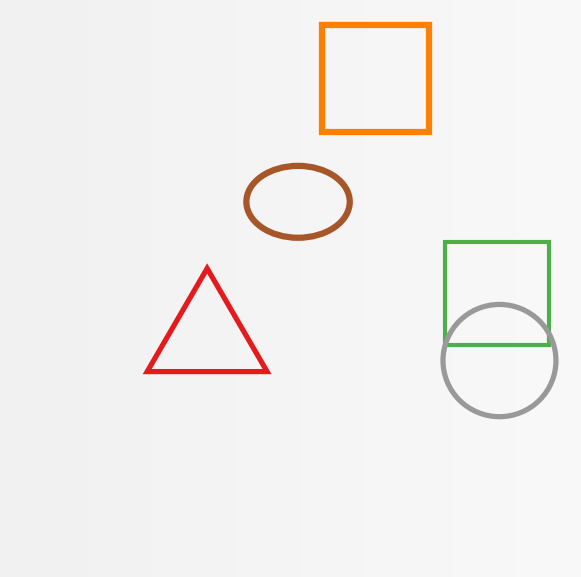[{"shape": "triangle", "thickness": 2.5, "radius": 0.6, "center": [0.356, 0.415]}, {"shape": "square", "thickness": 2, "radius": 0.45, "center": [0.854, 0.49]}, {"shape": "square", "thickness": 3, "radius": 0.46, "center": [0.646, 0.863]}, {"shape": "oval", "thickness": 3, "radius": 0.44, "center": [0.513, 0.65]}, {"shape": "circle", "thickness": 2.5, "radius": 0.49, "center": [0.859, 0.375]}]